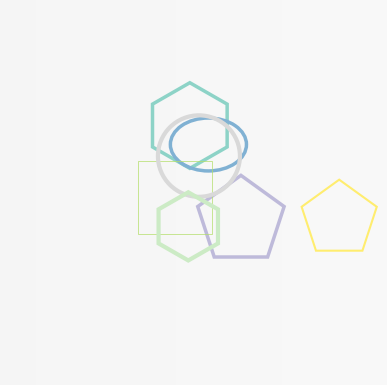[{"shape": "hexagon", "thickness": 2.5, "radius": 0.56, "center": [0.49, 0.674]}, {"shape": "pentagon", "thickness": 2.5, "radius": 0.59, "center": [0.622, 0.427]}, {"shape": "oval", "thickness": 2.5, "radius": 0.49, "center": [0.538, 0.625]}, {"shape": "square", "thickness": 0.5, "radius": 0.48, "center": [0.451, 0.486]}, {"shape": "circle", "thickness": 3, "radius": 0.53, "center": [0.513, 0.595]}, {"shape": "hexagon", "thickness": 3, "radius": 0.44, "center": [0.486, 0.412]}, {"shape": "pentagon", "thickness": 1.5, "radius": 0.51, "center": [0.875, 0.431]}]